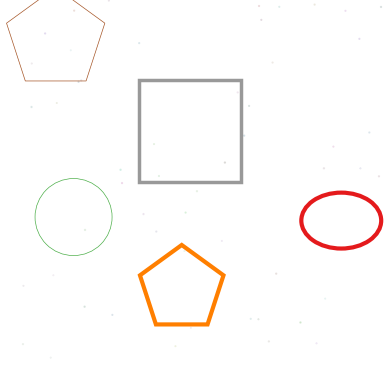[{"shape": "oval", "thickness": 3, "radius": 0.52, "center": [0.886, 0.427]}, {"shape": "circle", "thickness": 0.5, "radius": 0.5, "center": [0.191, 0.436]}, {"shape": "pentagon", "thickness": 3, "radius": 0.57, "center": [0.472, 0.25]}, {"shape": "pentagon", "thickness": 0.5, "radius": 0.67, "center": [0.145, 0.898]}, {"shape": "square", "thickness": 2.5, "radius": 0.66, "center": [0.493, 0.659]}]